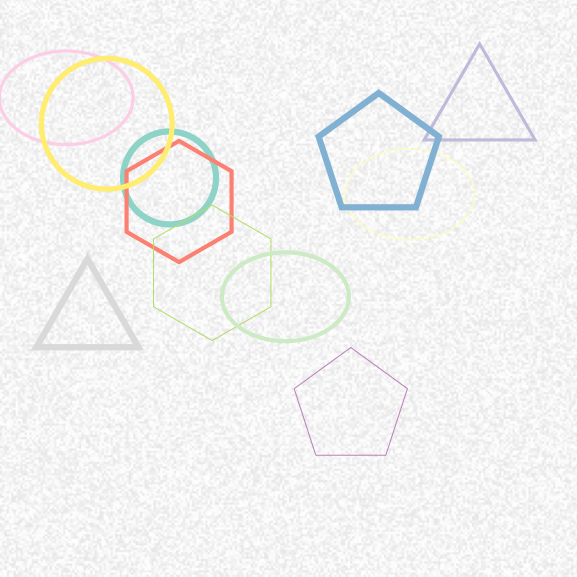[{"shape": "circle", "thickness": 3, "radius": 0.4, "center": [0.294, 0.691]}, {"shape": "oval", "thickness": 0.5, "radius": 0.56, "center": [0.709, 0.663]}, {"shape": "triangle", "thickness": 1.5, "radius": 0.55, "center": [0.831, 0.812]}, {"shape": "hexagon", "thickness": 2, "radius": 0.52, "center": [0.31, 0.65]}, {"shape": "pentagon", "thickness": 3, "radius": 0.55, "center": [0.656, 0.729]}, {"shape": "hexagon", "thickness": 0.5, "radius": 0.59, "center": [0.367, 0.527]}, {"shape": "oval", "thickness": 1.5, "radius": 0.58, "center": [0.115, 0.83]}, {"shape": "triangle", "thickness": 3, "radius": 0.51, "center": [0.152, 0.449]}, {"shape": "pentagon", "thickness": 0.5, "radius": 0.52, "center": [0.607, 0.294]}, {"shape": "oval", "thickness": 2, "radius": 0.55, "center": [0.494, 0.485]}, {"shape": "circle", "thickness": 2.5, "radius": 0.57, "center": [0.185, 0.785]}]